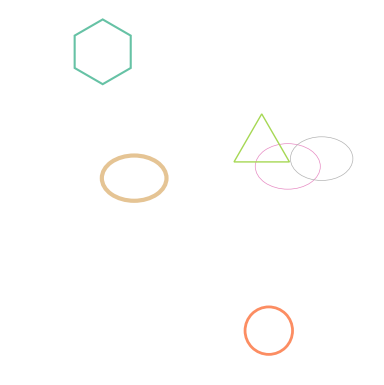[{"shape": "hexagon", "thickness": 1.5, "radius": 0.42, "center": [0.267, 0.865]}, {"shape": "circle", "thickness": 2, "radius": 0.31, "center": [0.698, 0.141]}, {"shape": "oval", "thickness": 0.5, "radius": 0.42, "center": [0.747, 0.568]}, {"shape": "triangle", "thickness": 1, "radius": 0.42, "center": [0.68, 0.621]}, {"shape": "oval", "thickness": 3, "radius": 0.42, "center": [0.348, 0.537]}, {"shape": "oval", "thickness": 0.5, "radius": 0.41, "center": [0.835, 0.588]}]